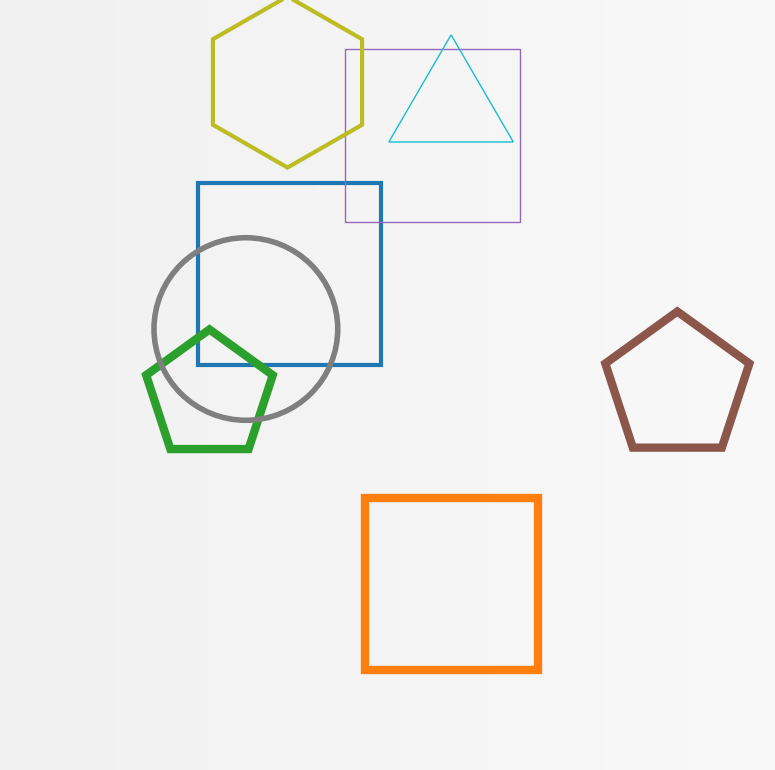[{"shape": "square", "thickness": 1.5, "radius": 0.59, "center": [0.373, 0.644]}, {"shape": "square", "thickness": 3, "radius": 0.56, "center": [0.583, 0.241]}, {"shape": "pentagon", "thickness": 3, "radius": 0.43, "center": [0.27, 0.486]}, {"shape": "square", "thickness": 0.5, "radius": 0.56, "center": [0.558, 0.824]}, {"shape": "pentagon", "thickness": 3, "radius": 0.49, "center": [0.874, 0.498]}, {"shape": "circle", "thickness": 2, "radius": 0.59, "center": [0.317, 0.573]}, {"shape": "hexagon", "thickness": 1.5, "radius": 0.56, "center": [0.371, 0.894]}, {"shape": "triangle", "thickness": 0.5, "radius": 0.46, "center": [0.582, 0.862]}]